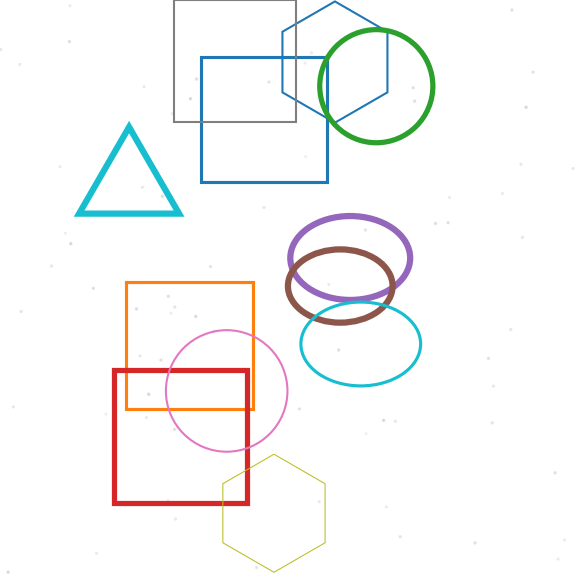[{"shape": "square", "thickness": 1.5, "radius": 0.54, "center": [0.457, 0.792]}, {"shape": "hexagon", "thickness": 1, "radius": 0.52, "center": [0.58, 0.892]}, {"shape": "square", "thickness": 1.5, "radius": 0.55, "center": [0.328, 0.401]}, {"shape": "circle", "thickness": 2.5, "radius": 0.49, "center": [0.652, 0.85]}, {"shape": "square", "thickness": 2.5, "radius": 0.58, "center": [0.312, 0.243]}, {"shape": "oval", "thickness": 3, "radius": 0.52, "center": [0.606, 0.552]}, {"shape": "oval", "thickness": 3, "radius": 0.45, "center": [0.589, 0.504]}, {"shape": "circle", "thickness": 1, "radius": 0.53, "center": [0.393, 0.322]}, {"shape": "square", "thickness": 1, "radius": 0.53, "center": [0.407, 0.894]}, {"shape": "hexagon", "thickness": 0.5, "radius": 0.51, "center": [0.474, 0.11]}, {"shape": "triangle", "thickness": 3, "radius": 0.5, "center": [0.224, 0.679]}, {"shape": "oval", "thickness": 1.5, "radius": 0.52, "center": [0.625, 0.404]}]